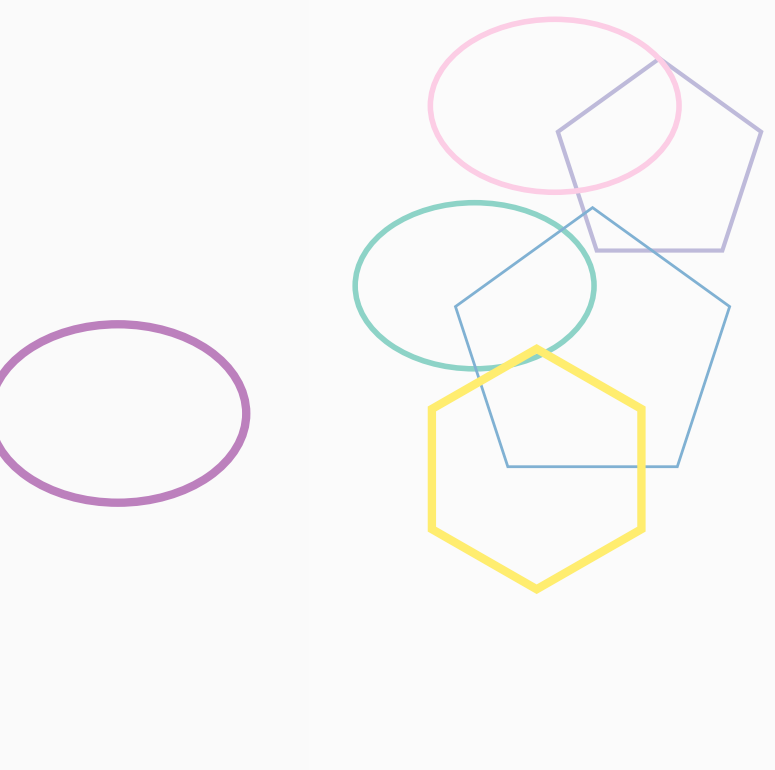[{"shape": "oval", "thickness": 2, "radius": 0.77, "center": [0.612, 0.629]}, {"shape": "pentagon", "thickness": 1.5, "radius": 0.69, "center": [0.851, 0.786]}, {"shape": "pentagon", "thickness": 1, "radius": 0.93, "center": [0.765, 0.544]}, {"shape": "oval", "thickness": 2, "radius": 0.8, "center": [0.716, 0.863]}, {"shape": "oval", "thickness": 3, "radius": 0.83, "center": [0.152, 0.463]}, {"shape": "hexagon", "thickness": 3, "radius": 0.78, "center": [0.692, 0.391]}]